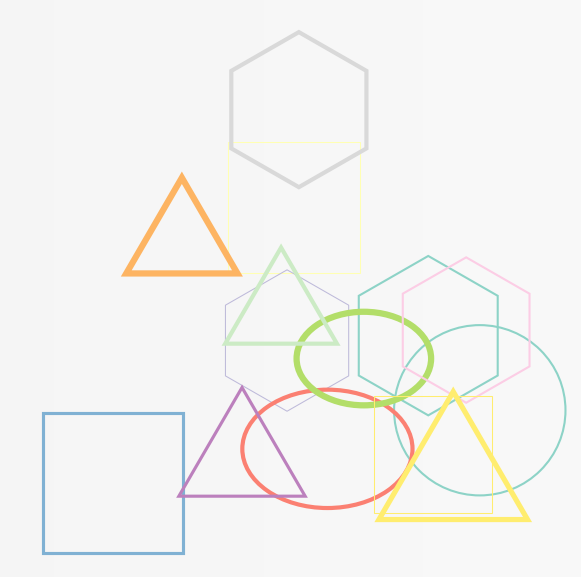[{"shape": "circle", "thickness": 1, "radius": 0.74, "center": [0.825, 0.289]}, {"shape": "hexagon", "thickness": 1, "radius": 0.69, "center": [0.737, 0.418]}, {"shape": "square", "thickness": 0.5, "radius": 0.57, "center": [0.506, 0.64]}, {"shape": "hexagon", "thickness": 0.5, "radius": 0.61, "center": [0.494, 0.409]}, {"shape": "oval", "thickness": 2, "radius": 0.73, "center": [0.563, 0.222]}, {"shape": "square", "thickness": 1.5, "radius": 0.6, "center": [0.195, 0.163]}, {"shape": "triangle", "thickness": 3, "radius": 0.55, "center": [0.313, 0.581]}, {"shape": "oval", "thickness": 3, "radius": 0.58, "center": [0.626, 0.378]}, {"shape": "hexagon", "thickness": 1, "radius": 0.63, "center": [0.802, 0.428]}, {"shape": "hexagon", "thickness": 2, "radius": 0.67, "center": [0.514, 0.809]}, {"shape": "triangle", "thickness": 1.5, "radius": 0.63, "center": [0.416, 0.203]}, {"shape": "triangle", "thickness": 2, "radius": 0.55, "center": [0.484, 0.46]}, {"shape": "square", "thickness": 0.5, "radius": 0.51, "center": [0.745, 0.211]}, {"shape": "triangle", "thickness": 2.5, "radius": 0.74, "center": [0.78, 0.173]}]